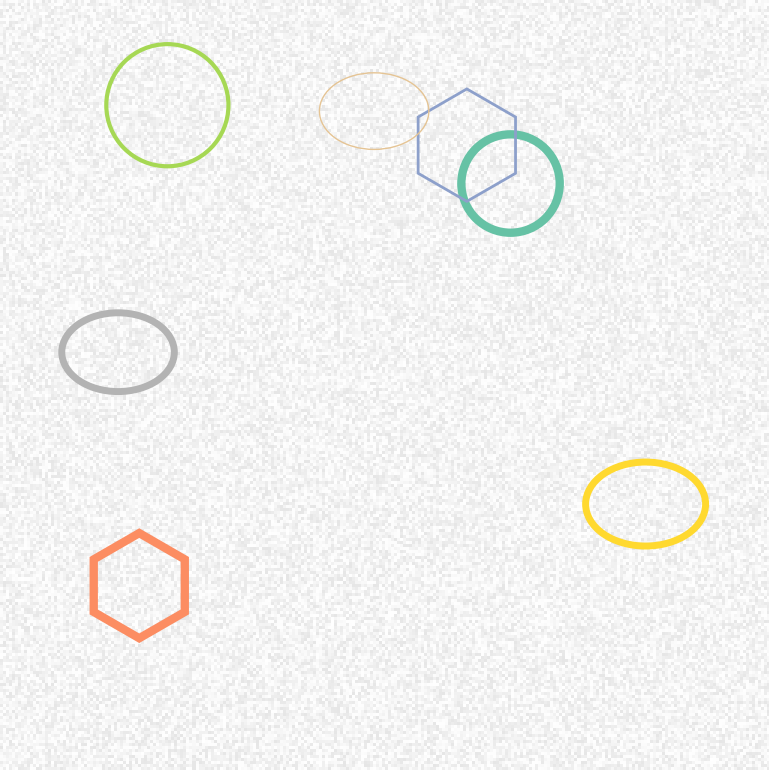[{"shape": "circle", "thickness": 3, "radius": 0.32, "center": [0.663, 0.762]}, {"shape": "hexagon", "thickness": 3, "radius": 0.34, "center": [0.181, 0.239]}, {"shape": "hexagon", "thickness": 1, "radius": 0.37, "center": [0.606, 0.811]}, {"shape": "circle", "thickness": 1.5, "radius": 0.4, "center": [0.217, 0.863]}, {"shape": "oval", "thickness": 2.5, "radius": 0.39, "center": [0.838, 0.345]}, {"shape": "oval", "thickness": 0.5, "radius": 0.36, "center": [0.486, 0.856]}, {"shape": "oval", "thickness": 2.5, "radius": 0.37, "center": [0.153, 0.543]}]